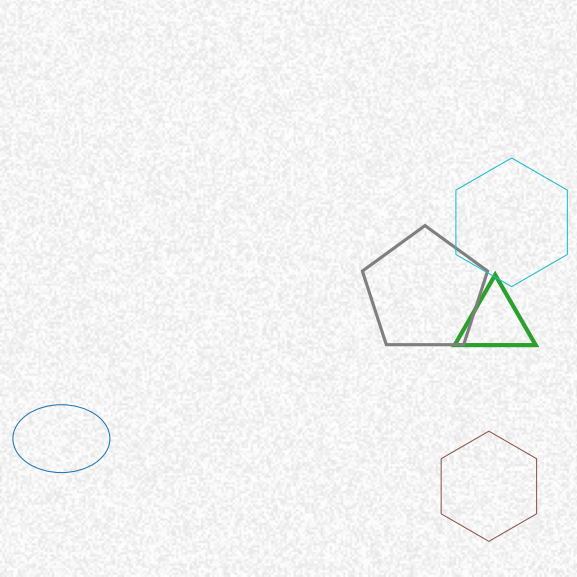[{"shape": "oval", "thickness": 0.5, "radius": 0.42, "center": [0.106, 0.24]}, {"shape": "triangle", "thickness": 2, "radius": 0.41, "center": [0.857, 0.442]}, {"shape": "hexagon", "thickness": 0.5, "radius": 0.48, "center": [0.847, 0.157]}, {"shape": "pentagon", "thickness": 1.5, "radius": 0.57, "center": [0.736, 0.494]}, {"shape": "hexagon", "thickness": 0.5, "radius": 0.56, "center": [0.886, 0.614]}]